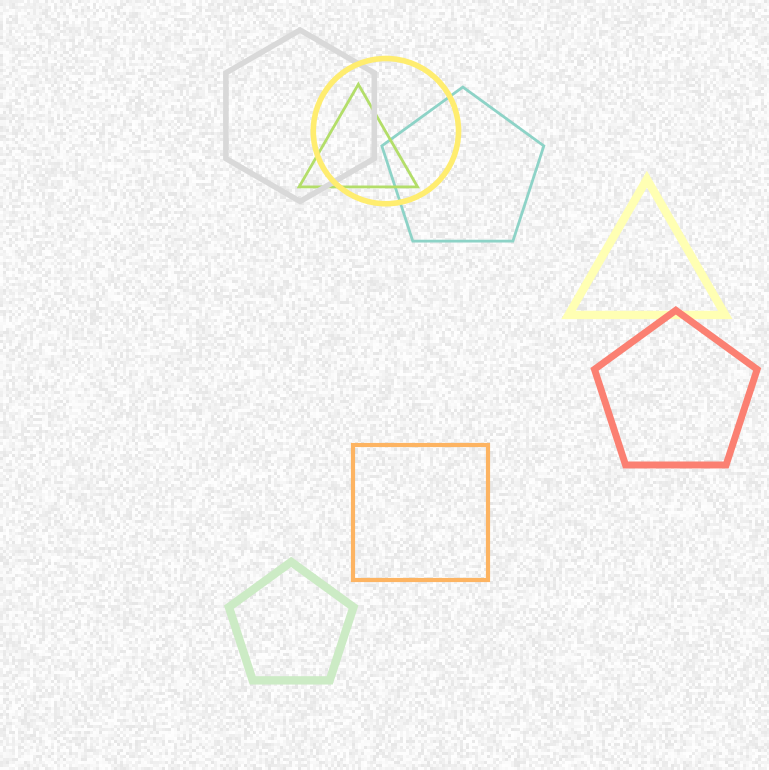[{"shape": "pentagon", "thickness": 1, "radius": 0.55, "center": [0.601, 0.776]}, {"shape": "triangle", "thickness": 3, "radius": 0.59, "center": [0.84, 0.65]}, {"shape": "pentagon", "thickness": 2.5, "radius": 0.56, "center": [0.878, 0.486]}, {"shape": "square", "thickness": 1.5, "radius": 0.44, "center": [0.547, 0.334]}, {"shape": "triangle", "thickness": 1, "radius": 0.44, "center": [0.465, 0.802]}, {"shape": "hexagon", "thickness": 2, "radius": 0.56, "center": [0.39, 0.85]}, {"shape": "pentagon", "thickness": 3, "radius": 0.43, "center": [0.378, 0.185]}, {"shape": "circle", "thickness": 2, "radius": 0.47, "center": [0.501, 0.83]}]